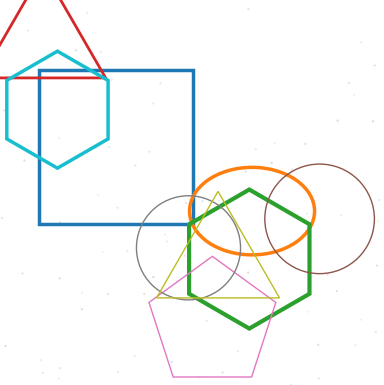[{"shape": "square", "thickness": 2.5, "radius": 1.0, "center": [0.301, 0.618]}, {"shape": "oval", "thickness": 2.5, "radius": 0.81, "center": [0.655, 0.452]}, {"shape": "hexagon", "thickness": 3, "radius": 0.9, "center": [0.648, 0.327]}, {"shape": "triangle", "thickness": 2, "radius": 0.94, "center": [0.112, 0.891]}, {"shape": "circle", "thickness": 1, "radius": 0.71, "center": [0.83, 0.432]}, {"shape": "pentagon", "thickness": 1, "radius": 0.87, "center": [0.552, 0.161]}, {"shape": "circle", "thickness": 1, "radius": 0.68, "center": [0.49, 0.356]}, {"shape": "triangle", "thickness": 1, "radius": 0.92, "center": [0.566, 0.318]}, {"shape": "hexagon", "thickness": 2.5, "radius": 0.76, "center": [0.149, 0.715]}]